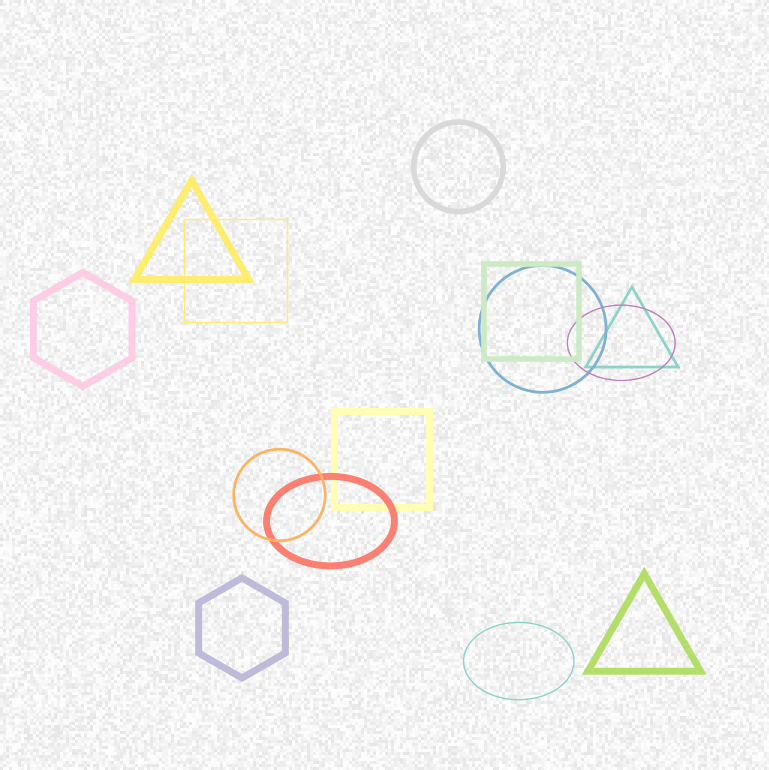[{"shape": "triangle", "thickness": 1, "radius": 0.35, "center": [0.821, 0.558]}, {"shape": "oval", "thickness": 0.5, "radius": 0.36, "center": [0.674, 0.141]}, {"shape": "square", "thickness": 2.5, "radius": 0.31, "center": [0.495, 0.404]}, {"shape": "hexagon", "thickness": 2.5, "radius": 0.33, "center": [0.314, 0.184]}, {"shape": "oval", "thickness": 2.5, "radius": 0.42, "center": [0.429, 0.323]}, {"shape": "circle", "thickness": 1, "radius": 0.41, "center": [0.705, 0.573]}, {"shape": "circle", "thickness": 1, "radius": 0.3, "center": [0.363, 0.357]}, {"shape": "triangle", "thickness": 2.5, "radius": 0.42, "center": [0.837, 0.171]}, {"shape": "hexagon", "thickness": 2.5, "radius": 0.37, "center": [0.107, 0.572]}, {"shape": "circle", "thickness": 2, "radius": 0.29, "center": [0.595, 0.783]}, {"shape": "oval", "thickness": 0.5, "radius": 0.35, "center": [0.807, 0.555]}, {"shape": "square", "thickness": 2, "radius": 0.31, "center": [0.69, 0.596]}, {"shape": "square", "thickness": 0.5, "radius": 0.33, "center": [0.306, 0.648]}, {"shape": "triangle", "thickness": 2.5, "radius": 0.43, "center": [0.249, 0.68]}]